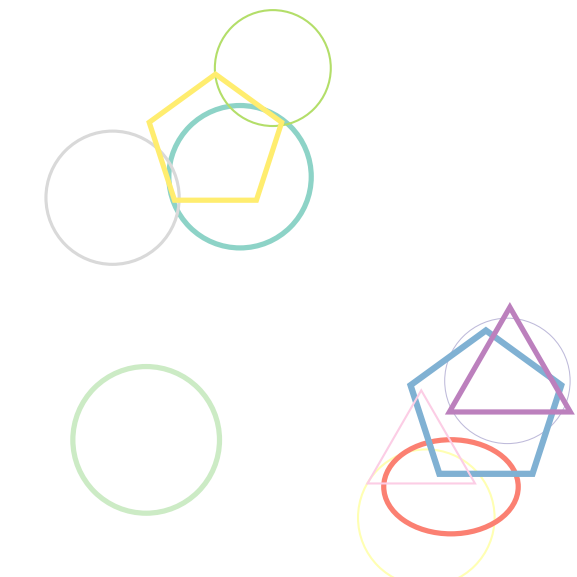[{"shape": "circle", "thickness": 2.5, "radius": 0.62, "center": [0.416, 0.693]}, {"shape": "circle", "thickness": 1, "radius": 0.59, "center": [0.738, 0.103]}, {"shape": "circle", "thickness": 0.5, "radius": 0.54, "center": [0.879, 0.34]}, {"shape": "oval", "thickness": 2.5, "radius": 0.58, "center": [0.781, 0.156]}, {"shape": "pentagon", "thickness": 3, "radius": 0.69, "center": [0.841, 0.29]}, {"shape": "circle", "thickness": 1, "radius": 0.5, "center": [0.472, 0.881]}, {"shape": "triangle", "thickness": 1, "radius": 0.54, "center": [0.729, 0.216]}, {"shape": "circle", "thickness": 1.5, "radius": 0.58, "center": [0.195, 0.657]}, {"shape": "triangle", "thickness": 2.5, "radius": 0.6, "center": [0.883, 0.346]}, {"shape": "circle", "thickness": 2.5, "radius": 0.63, "center": [0.253, 0.237]}, {"shape": "pentagon", "thickness": 2.5, "radius": 0.6, "center": [0.373, 0.75]}]